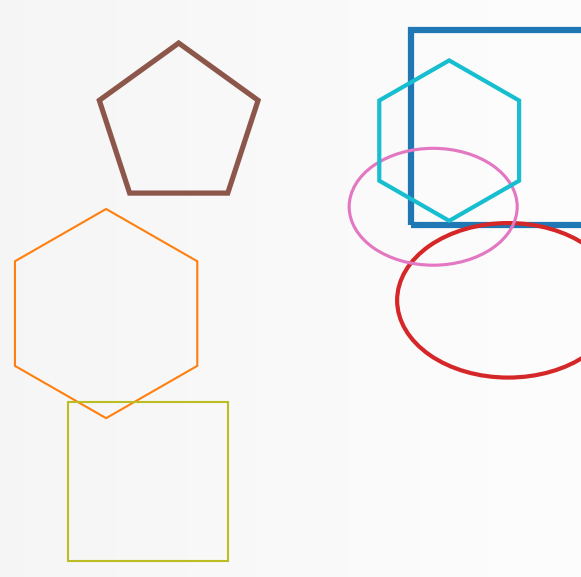[{"shape": "square", "thickness": 3, "radius": 0.84, "center": [0.875, 0.778]}, {"shape": "hexagon", "thickness": 1, "radius": 0.91, "center": [0.183, 0.456]}, {"shape": "oval", "thickness": 2, "radius": 0.96, "center": [0.874, 0.479]}, {"shape": "pentagon", "thickness": 2.5, "radius": 0.72, "center": [0.307, 0.781]}, {"shape": "oval", "thickness": 1.5, "radius": 0.72, "center": [0.745, 0.641]}, {"shape": "square", "thickness": 1, "radius": 0.69, "center": [0.254, 0.166]}, {"shape": "hexagon", "thickness": 2, "radius": 0.69, "center": [0.773, 0.756]}]